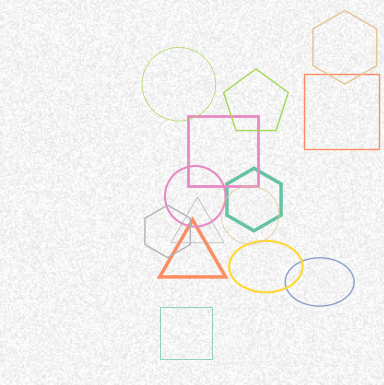[{"shape": "square", "thickness": 0.5, "radius": 0.34, "center": [0.483, 0.135]}, {"shape": "hexagon", "thickness": 2.5, "radius": 0.41, "center": [0.66, 0.482]}, {"shape": "triangle", "thickness": 2.5, "radius": 0.49, "center": [0.5, 0.33]}, {"shape": "square", "thickness": 1, "radius": 0.49, "center": [0.888, 0.711]}, {"shape": "oval", "thickness": 1, "radius": 0.45, "center": [0.83, 0.268]}, {"shape": "circle", "thickness": 1.5, "radius": 0.39, "center": [0.507, 0.49]}, {"shape": "square", "thickness": 2, "radius": 0.45, "center": [0.579, 0.607]}, {"shape": "circle", "thickness": 0.5, "radius": 0.48, "center": [0.465, 0.781]}, {"shape": "pentagon", "thickness": 1, "radius": 0.44, "center": [0.665, 0.732]}, {"shape": "oval", "thickness": 1.5, "radius": 0.48, "center": [0.69, 0.308]}, {"shape": "hexagon", "thickness": 1, "radius": 0.48, "center": [0.896, 0.877]}, {"shape": "circle", "thickness": 0.5, "radius": 0.38, "center": [0.649, 0.441]}, {"shape": "hexagon", "thickness": 1, "radius": 0.34, "center": [0.435, 0.399]}, {"shape": "triangle", "thickness": 0.5, "radius": 0.4, "center": [0.513, 0.409]}]